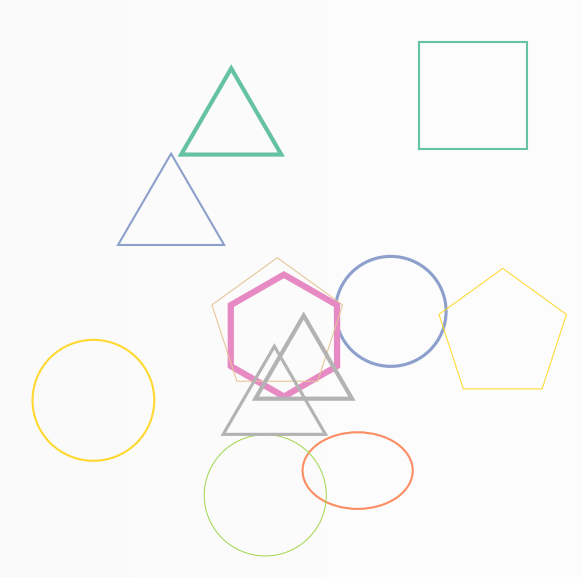[{"shape": "square", "thickness": 1, "radius": 0.46, "center": [0.815, 0.834]}, {"shape": "triangle", "thickness": 2, "radius": 0.5, "center": [0.398, 0.781]}, {"shape": "oval", "thickness": 1, "radius": 0.47, "center": [0.615, 0.184]}, {"shape": "circle", "thickness": 1.5, "radius": 0.48, "center": [0.672, 0.46]}, {"shape": "triangle", "thickness": 1, "radius": 0.53, "center": [0.294, 0.628]}, {"shape": "hexagon", "thickness": 3, "radius": 0.53, "center": [0.488, 0.418]}, {"shape": "circle", "thickness": 0.5, "radius": 0.53, "center": [0.456, 0.141]}, {"shape": "circle", "thickness": 1, "radius": 0.52, "center": [0.161, 0.306]}, {"shape": "pentagon", "thickness": 0.5, "radius": 0.58, "center": [0.865, 0.419]}, {"shape": "pentagon", "thickness": 0.5, "radius": 0.59, "center": [0.477, 0.435]}, {"shape": "triangle", "thickness": 1.5, "radius": 0.51, "center": [0.472, 0.298]}, {"shape": "triangle", "thickness": 2, "radius": 0.48, "center": [0.522, 0.357]}]